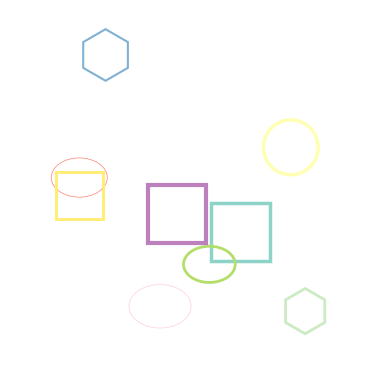[{"shape": "square", "thickness": 2.5, "radius": 0.38, "center": [0.625, 0.397]}, {"shape": "circle", "thickness": 2.5, "radius": 0.36, "center": [0.755, 0.617]}, {"shape": "oval", "thickness": 0.5, "radius": 0.36, "center": [0.206, 0.539]}, {"shape": "hexagon", "thickness": 1.5, "radius": 0.33, "center": [0.274, 0.857]}, {"shape": "oval", "thickness": 2, "radius": 0.34, "center": [0.544, 0.313]}, {"shape": "oval", "thickness": 0.5, "radius": 0.4, "center": [0.416, 0.204]}, {"shape": "square", "thickness": 3, "radius": 0.38, "center": [0.461, 0.444]}, {"shape": "hexagon", "thickness": 2, "radius": 0.29, "center": [0.793, 0.192]}, {"shape": "square", "thickness": 2, "radius": 0.31, "center": [0.207, 0.491]}]